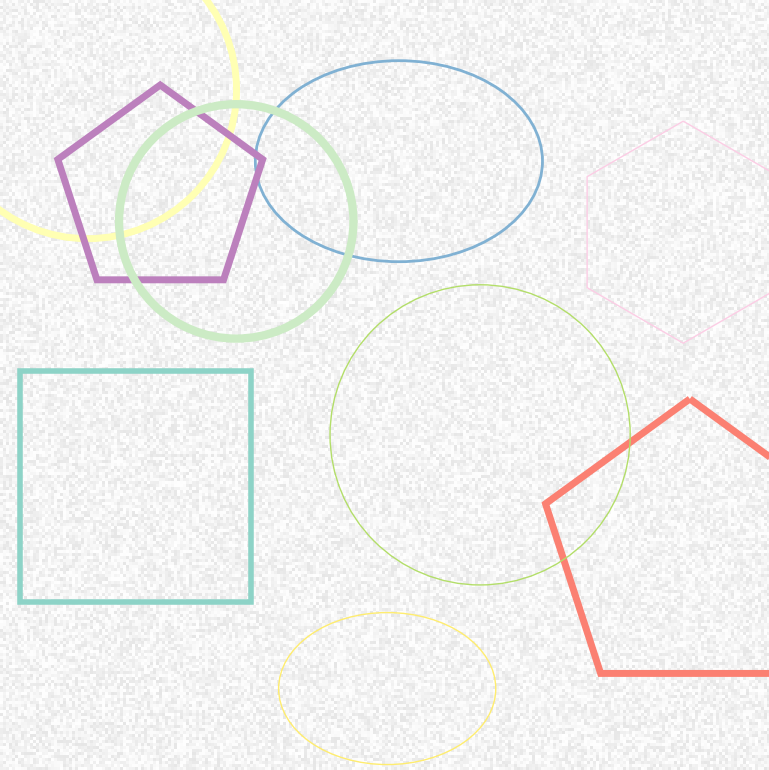[{"shape": "square", "thickness": 2, "radius": 0.75, "center": [0.175, 0.368]}, {"shape": "circle", "thickness": 2.5, "radius": 0.97, "center": [0.114, 0.884]}, {"shape": "pentagon", "thickness": 2.5, "radius": 0.99, "center": [0.896, 0.285]}, {"shape": "oval", "thickness": 1, "radius": 0.93, "center": [0.518, 0.791]}, {"shape": "circle", "thickness": 0.5, "radius": 0.97, "center": [0.624, 0.435]}, {"shape": "hexagon", "thickness": 0.5, "radius": 0.72, "center": [0.887, 0.698]}, {"shape": "pentagon", "thickness": 2.5, "radius": 0.7, "center": [0.208, 0.75]}, {"shape": "circle", "thickness": 3, "radius": 0.76, "center": [0.307, 0.712]}, {"shape": "oval", "thickness": 0.5, "radius": 0.7, "center": [0.503, 0.106]}]